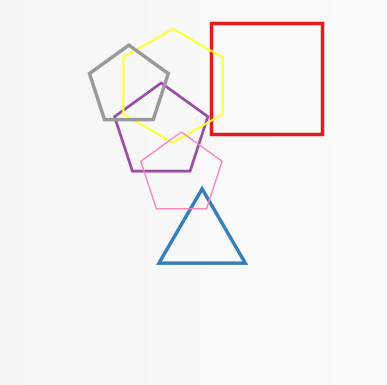[{"shape": "square", "thickness": 2.5, "radius": 0.72, "center": [0.688, 0.795]}, {"shape": "triangle", "thickness": 2.5, "radius": 0.64, "center": [0.522, 0.381]}, {"shape": "pentagon", "thickness": 2, "radius": 0.63, "center": [0.416, 0.658]}, {"shape": "hexagon", "thickness": 1.5, "radius": 0.74, "center": [0.446, 0.777]}, {"shape": "pentagon", "thickness": 1, "radius": 0.55, "center": [0.468, 0.547]}, {"shape": "pentagon", "thickness": 2.5, "radius": 0.53, "center": [0.333, 0.776]}]